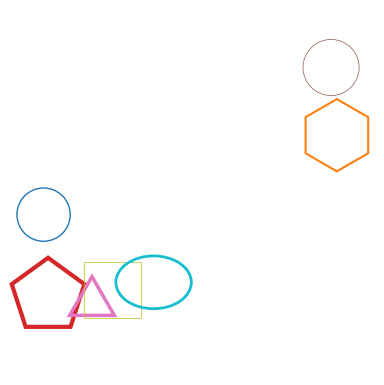[{"shape": "circle", "thickness": 1, "radius": 0.35, "center": [0.113, 0.443]}, {"shape": "hexagon", "thickness": 1.5, "radius": 0.47, "center": [0.875, 0.649]}, {"shape": "pentagon", "thickness": 3, "radius": 0.5, "center": [0.125, 0.231]}, {"shape": "circle", "thickness": 0.5, "radius": 0.36, "center": [0.86, 0.825]}, {"shape": "triangle", "thickness": 2.5, "radius": 0.33, "center": [0.239, 0.214]}, {"shape": "square", "thickness": 0.5, "radius": 0.37, "center": [0.292, 0.247]}, {"shape": "oval", "thickness": 2, "radius": 0.49, "center": [0.399, 0.267]}]